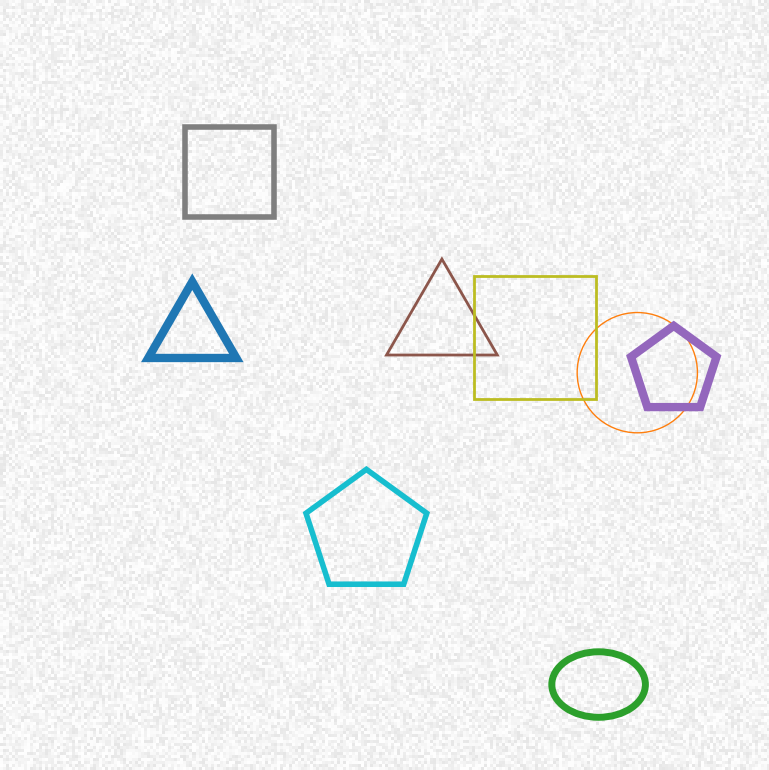[{"shape": "triangle", "thickness": 3, "radius": 0.33, "center": [0.25, 0.568]}, {"shape": "circle", "thickness": 0.5, "radius": 0.39, "center": [0.828, 0.516]}, {"shape": "oval", "thickness": 2.5, "radius": 0.3, "center": [0.777, 0.111]}, {"shape": "pentagon", "thickness": 3, "radius": 0.29, "center": [0.875, 0.519]}, {"shape": "triangle", "thickness": 1, "radius": 0.42, "center": [0.574, 0.58]}, {"shape": "square", "thickness": 2, "radius": 0.29, "center": [0.298, 0.777]}, {"shape": "square", "thickness": 1, "radius": 0.4, "center": [0.695, 0.562]}, {"shape": "pentagon", "thickness": 2, "radius": 0.41, "center": [0.476, 0.308]}]